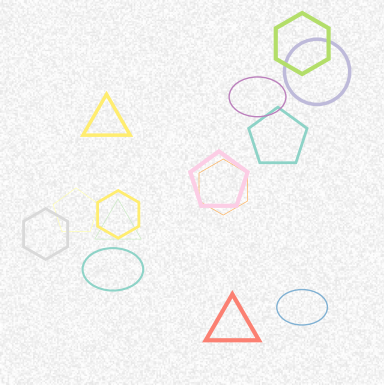[{"shape": "pentagon", "thickness": 2, "radius": 0.4, "center": [0.722, 0.642]}, {"shape": "oval", "thickness": 1.5, "radius": 0.39, "center": [0.293, 0.3]}, {"shape": "pentagon", "thickness": 0.5, "radius": 0.31, "center": [0.198, 0.449]}, {"shape": "circle", "thickness": 2.5, "radius": 0.42, "center": [0.824, 0.813]}, {"shape": "triangle", "thickness": 3, "radius": 0.4, "center": [0.604, 0.156]}, {"shape": "oval", "thickness": 1, "radius": 0.33, "center": [0.785, 0.202]}, {"shape": "hexagon", "thickness": 0.5, "radius": 0.36, "center": [0.58, 0.514]}, {"shape": "hexagon", "thickness": 3, "radius": 0.4, "center": [0.785, 0.887]}, {"shape": "pentagon", "thickness": 3, "radius": 0.39, "center": [0.569, 0.529]}, {"shape": "hexagon", "thickness": 2, "radius": 0.33, "center": [0.118, 0.392]}, {"shape": "oval", "thickness": 1, "radius": 0.37, "center": [0.669, 0.748]}, {"shape": "triangle", "thickness": 0.5, "radius": 0.35, "center": [0.307, 0.414]}, {"shape": "hexagon", "thickness": 2, "radius": 0.31, "center": [0.307, 0.443]}, {"shape": "triangle", "thickness": 2.5, "radius": 0.35, "center": [0.277, 0.684]}]